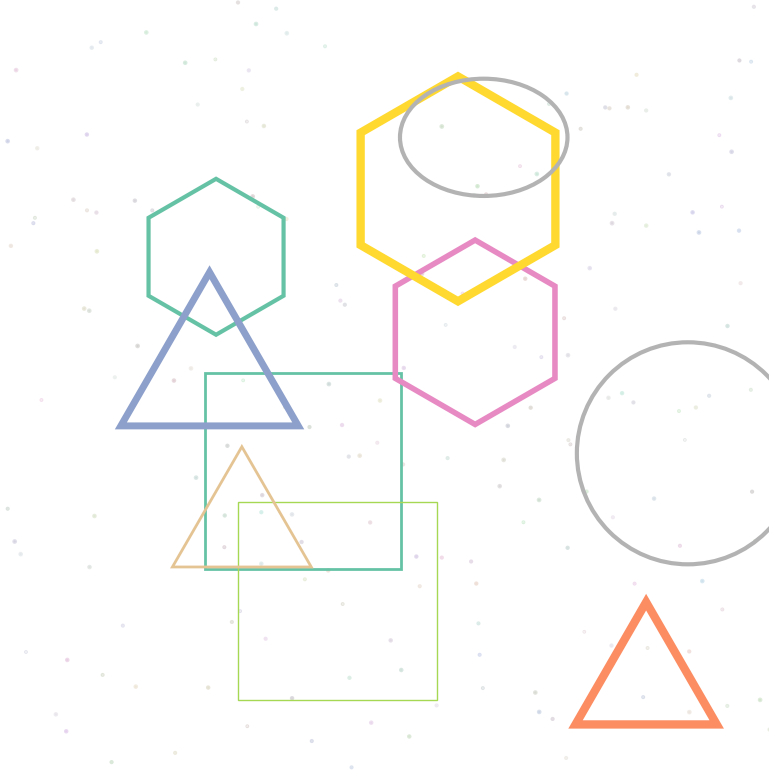[{"shape": "hexagon", "thickness": 1.5, "radius": 0.51, "center": [0.281, 0.667]}, {"shape": "square", "thickness": 1, "radius": 0.64, "center": [0.394, 0.389]}, {"shape": "triangle", "thickness": 3, "radius": 0.53, "center": [0.839, 0.112]}, {"shape": "triangle", "thickness": 2.5, "radius": 0.67, "center": [0.272, 0.513]}, {"shape": "hexagon", "thickness": 2, "radius": 0.6, "center": [0.617, 0.568]}, {"shape": "square", "thickness": 0.5, "radius": 0.64, "center": [0.439, 0.219]}, {"shape": "hexagon", "thickness": 3, "radius": 0.73, "center": [0.595, 0.755]}, {"shape": "triangle", "thickness": 1, "radius": 0.52, "center": [0.314, 0.316]}, {"shape": "circle", "thickness": 1.5, "radius": 0.72, "center": [0.893, 0.411]}, {"shape": "oval", "thickness": 1.5, "radius": 0.54, "center": [0.628, 0.822]}]